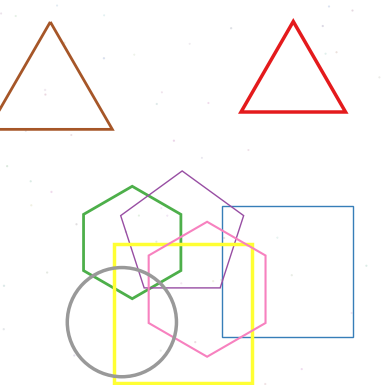[{"shape": "triangle", "thickness": 2.5, "radius": 0.78, "center": [0.762, 0.787]}, {"shape": "square", "thickness": 1, "radius": 0.85, "center": [0.746, 0.295]}, {"shape": "hexagon", "thickness": 2, "radius": 0.73, "center": [0.343, 0.37]}, {"shape": "pentagon", "thickness": 1, "radius": 0.84, "center": [0.473, 0.388]}, {"shape": "square", "thickness": 2.5, "radius": 0.9, "center": [0.475, 0.187]}, {"shape": "triangle", "thickness": 2, "radius": 0.93, "center": [0.131, 0.757]}, {"shape": "hexagon", "thickness": 1.5, "radius": 0.88, "center": [0.538, 0.249]}, {"shape": "circle", "thickness": 2.5, "radius": 0.71, "center": [0.317, 0.163]}]